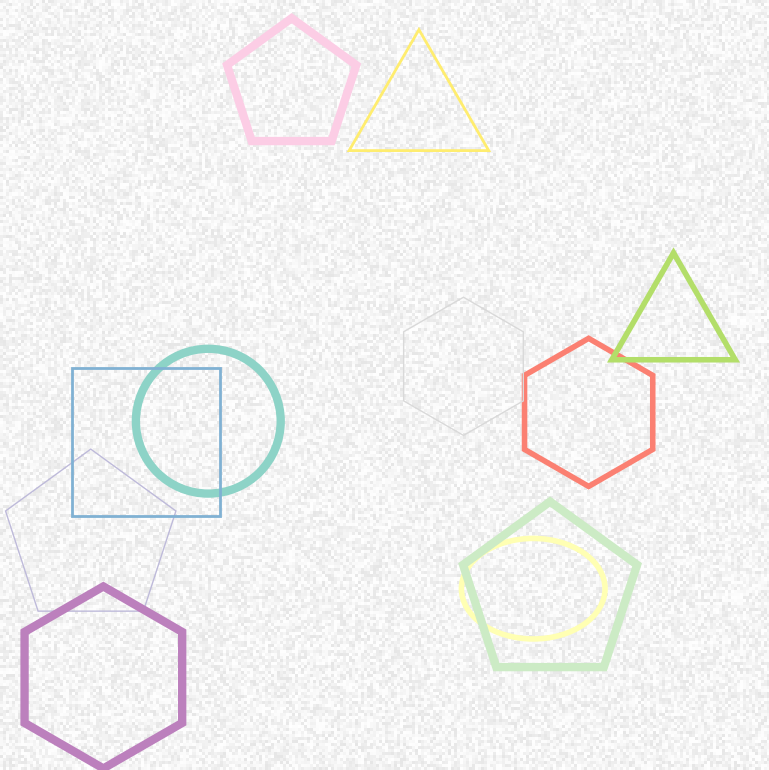[{"shape": "circle", "thickness": 3, "radius": 0.47, "center": [0.271, 0.453]}, {"shape": "oval", "thickness": 2, "radius": 0.47, "center": [0.693, 0.235]}, {"shape": "pentagon", "thickness": 0.5, "radius": 0.58, "center": [0.118, 0.3]}, {"shape": "hexagon", "thickness": 2, "radius": 0.48, "center": [0.764, 0.464]}, {"shape": "square", "thickness": 1, "radius": 0.48, "center": [0.19, 0.426]}, {"shape": "triangle", "thickness": 2, "radius": 0.46, "center": [0.875, 0.579]}, {"shape": "pentagon", "thickness": 3, "radius": 0.44, "center": [0.379, 0.888]}, {"shape": "hexagon", "thickness": 0.5, "radius": 0.45, "center": [0.602, 0.524]}, {"shape": "hexagon", "thickness": 3, "radius": 0.59, "center": [0.134, 0.12]}, {"shape": "pentagon", "thickness": 3, "radius": 0.59, "center": [0.714, 0.23]}, {"shape": "triangle", "thickness": 1, "radius": 0.52, "center": [0.544, 0.857]}]